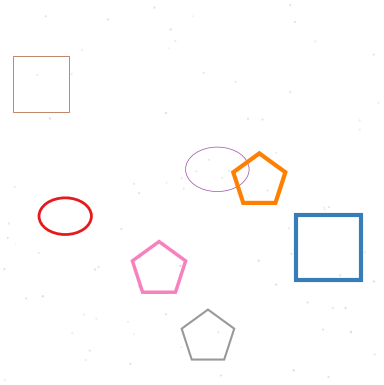[{"shape": "oval", "thickness": 2, "radius": 0.34, "center": [0.169, 0.438]}, {"shape": "square", "thickness": 3, "radius": 0.42, "center": [0.853, 0.357]}, {"shape": "oval", "thickness": 0.5, "radius": 0.41, "center": [0.564, 0.56]}, {"shape": "pentagon", "thickness": 3, "radius": 0.36, "center": [0.674, 0.531]}, {"shape": "square", "thickness": 0.5, "radius": 0.36, "center": [0.107, 0.782]}, {"shape": "pentagon", "thickness": 2.5, "radius": 0.36, "center": [0.413, 0.3]}, {"shape": "pentagon", "thickness": 1.5, "radius": 0.36, "center": [0.54, 0.124]}]